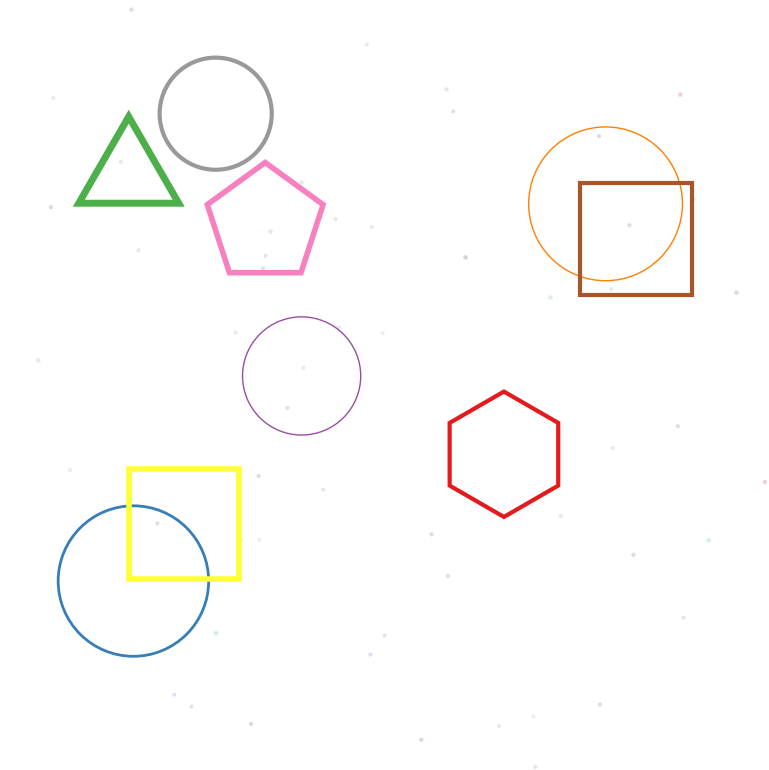[{"shape": "hexagon", "thickness": 1.5, "radius": 0.41, "center": [0.654, 0.41]}, {"shape": "circle", "thickness": 1, "radius": 0.49, "center": [0.173, 0.245]}, {"shape": "triangle", "thickness": 2.5, "radius": 0.37, "center": [0.167, 0.774]}, {"shape": "circle", "thickness": 0.5, "radius": 0.38, "center": [0.392, 0.512]}, {"shape": "circle", "thickness": 0.5, "radius": 0.5, "center": [0.786, 0.735]}, {"shape": "square", "thickness": 2, "radius": 0.36, "center": [0.239, 0.319]}, {"shape": "square", "thickness": 1.5, "radius": 0.36, "center": [0.826, 0.689]}, {"shape": "pentagon", "thickness": 2, "radius": 0.4, "center": [0.344, 0.71]}, {"shape": "circle", "thickness": 1.5, "radius": 0.36, "center": [0.28, 0.852]}]